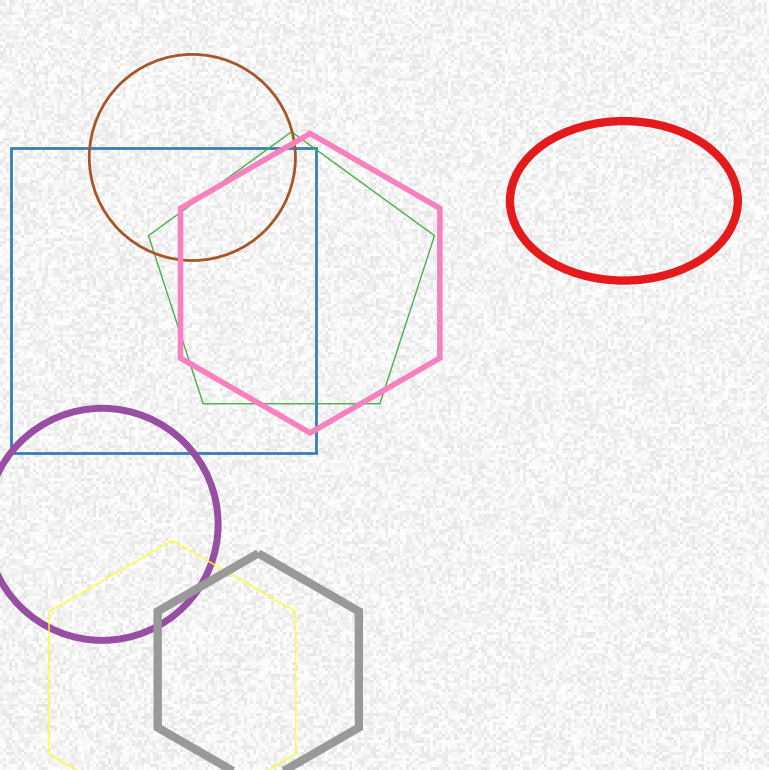[{"shape": "oval", "thickness": 3, "radius": 0.74, "center": [0.81, 0.739]}, {"shape": "square", "thickness": 1, "radius": 0.99, "center": [0.212, 0.609]}, {"shape": "pentagon", "thickness": 0.5, "radius": 0.98, "center": [0.379, 0.634]}, {"shape": "circle", "thickness": 2.5, "radius": 0.75, "center": [0.133, 0.319]}, {"shape": "hexagon", "thickness": 0.5, "radius": 0.92, "center": [0.224, 0.113]}, {"shape": "circle", "thickness": 1, "radius": 0.67, "center": [0.25, 0.795]}, {"shape": "hexagon", "thickness": 2, "radius": 0.97, "center": [0.403, 0.632]}, {"shape": "hexagon", "thickness": 3, "radius": 0.75, "center": [0.335, 0.131]}]